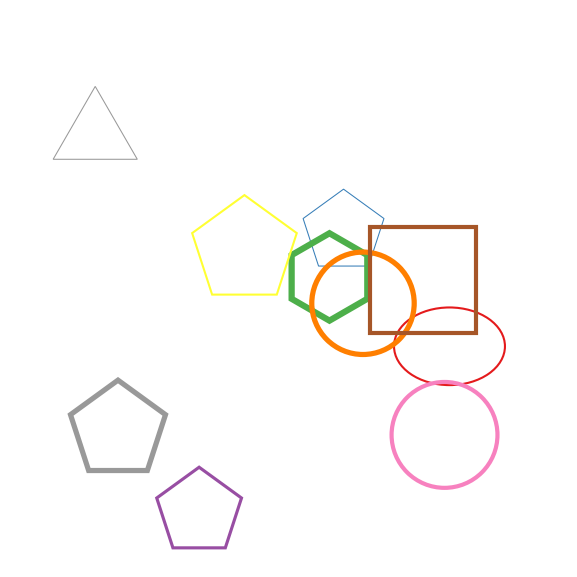[{"shape": "oval", "thickness": 1, "radius": 0.48, "center": [0.778, 0.4]}, {"shape": "pentagon", "thickness": 0.5, "radius": 0.37, "center": [0.595, 0.598]}, {"shape": "hexagon", "thickness": 3, "radius": 0.38, "center": [0.571, 0.52]}, {"shape": "pentagon", "thickness": 1.5, "radius": 0.39, "center": [0.345, 0.113]}, {"shape": "circle", "thickness": 2.5, "radius": 0.44, "center": [0.629, 0.474]}, {"shape": "pentagon", "thickness": 1, "radius": 0.48, "center": [0.423, 0.566]}, {"shape": "square", "thickness": 2, "radius": 0.46, "center": [0.732, 0.514]}, {"shape": "circle", "thickness": 2, "radius": 0.46, "center": [0.77, 0.246]}, {"shape": "pentagon", "thickness": 2.5, "radius": 0.43, "center": [0.204, 0.254]}, {"shape": "triangle", "thickness": 0.5, "radius": 0.42, "center": [0.165, 0.765]}]